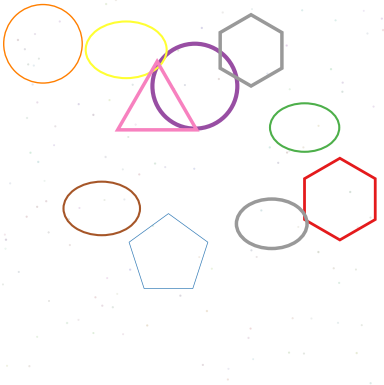[{"shape": "hexagon", "thickness": 2, "radius": 0.53, "center": [0.883, 0.483]}, {"shape": "pentagon", "thickness": 0.5, "radius": 0.54, "center": [0.438, 0.338]}, {"shape": "oval", "thickness": 1.5, "radius": 0.45, "center": [0.791, 0.669]}, {"shape": "circle", "thickness": 3, "radius": 0.55, "center": [0.506, 0.776]}, {"shape": "circle", "thickness": 1, "radius": 0.51, "center": [0.112, 0.886]}, {"shape": "oval", "thickness": 1.5, "radius": 0.53, "center": [0.328, 0.871]}, {"shape": "oval", "thickness": 1.5, "radius": 0.5, "center": [0.264, 0.459]}, {"shape": "triangle", "thickness": 2.5, "radius": 0.59, "center": [0.408, 0.722]}, {"shape": "hexagon", "thickness": 2.5, "radius": 0.46, "center": [0.652, 0.869]}, {"shape": "oval", "thickness": 2.5, "radius": 0.46, "center": [0.706, 0.419]}]